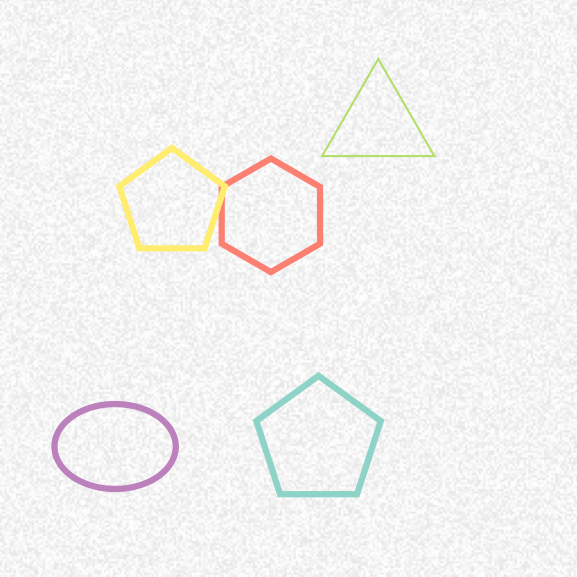[{"shape": "pentagon", "thickness": 3, "radius": 0.57, "center": [0.552, 0.235]}, {"shape": "hexagon", "thickness": 3, "radius": 0.49, "center": [0.469, 0.626]}, {"shape": "triangle", "thickness": 1, "radius": 0.56, "center": [0.655, 0.785]}, {"shape": "oval", "thickness": 3, "radius": 0.53, "center": [0.199, 0.226]}, {"shape": "pentagon", "thickness": 3, "radius": 0.48, "center": [0.298, 0.647]}]